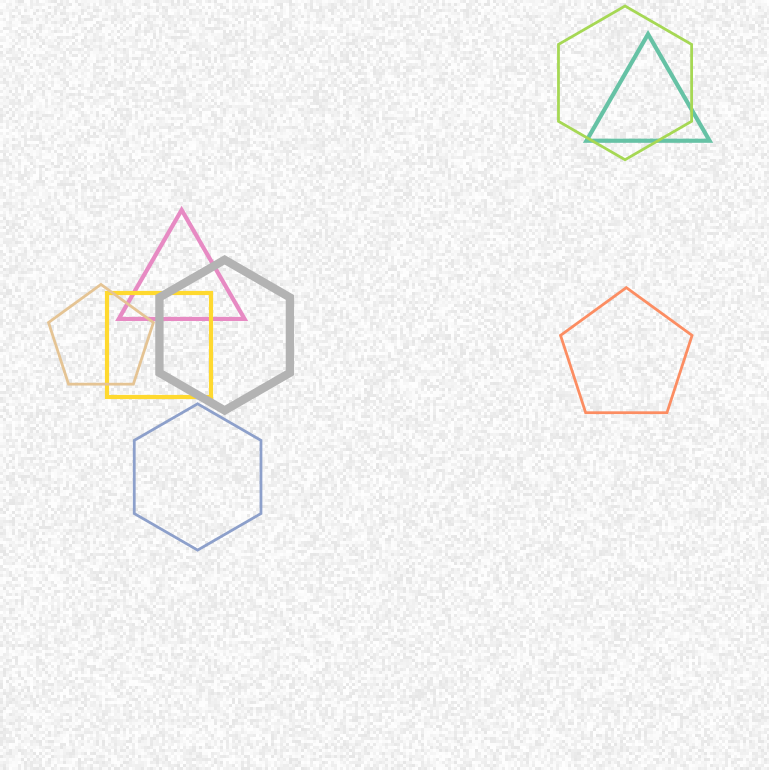[{"shape": "triangle", "thickness": 1.5, "radius": 0.46, "center": [0.842, 0.863]}, {"shape": "pentagon", "thickness": 1, "radius": 0.45, "center": [0.813, 0.537]}, {"shape": "hexagon", "thickness": 1, "radius": 0.48, "center": [0.257, 0.381]}, {"shape": "triangle", "thickness": 1.5, "radius": 0.47, "center": [0.236, 0.633]}, {"shape": "hexagon", "thickness": 1, "radius": 0.5, "center": [0.812, 0.892]}, {"shape": "square", "thickness": 1.5, "radius": 0.34, "center": [0.207, 0.552]}, {"shape": "pentagon", "thickness": 1, "radius": 0.36, "center": [0.131, 0.559]}, {"shape": "hexagon", "thickness": 3, "radius": 0.49, "center": [0.292, 0.565]}]